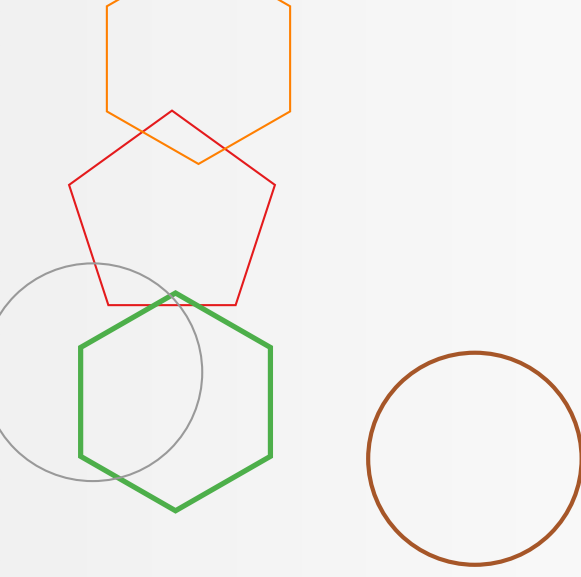[{"shape": "pentagon", "thickness": 1, "radius": 0.93, "center": [0.296, 0.621]}, {"shape": "hexagon", "thickness": 2.5, "radius": 0.94, "center": [0.302, 0.303]}, {"shape": "hexagon", "thickness": 1, "radius": 0.91, "center": [0.341, 0.897]}, {"shape": "circle", "thickness": 2, "radius": 0.92, "center": [0.817, 0.205]}, {"shape": "circle", "thickness": 1, "radius": 0.94, "center": [0.159, 0.355]}]